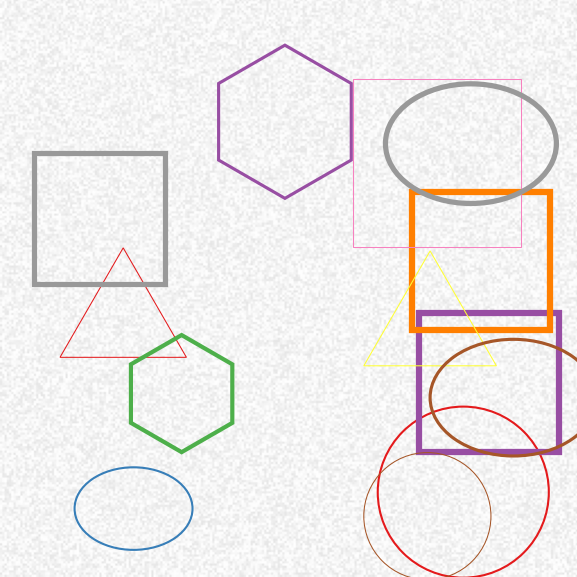[{"shape": "circle", "thickness": 1, "radius": 0.74, "center": [0.802, 0.147]}, {"shape": "triangle", "thickness": 0.5, "radius": 0.63, "center": [0.213, 0.444]}, {"shape": "oval", "thickness": 1, "radius": 0.51, "center": [0.231, 0.118]}, {"shape": "hexagon", "thickness": 2, "radius": 0.51, "center": [0.314, 0.318]}, {"shape": "square", "thickness": 3, "radius": 0.6, "center": [0.847, 0.337]}, {"shape": "hexagon", "thickness": 1.5, "radius": 0.66, "center": [0.493, 0.788]}, {"shape": "square", "thickness": 3, "radius": 0.6, "center": [0.833, 0.547]}, {"shape": "triangle", "thickness": 0.5, "radius": 0.66, "center": [0.745, 0.432]}, {"shape": "oval", "thickness": 1.5, "radius": 0.72, "center": [0.889, 0.311]}, {"shape": "circle", "thickness": 0.5, "radius": 0.55, "center": [0.74, 0.105]}, {"shape": "square", "thickness": 0.5, "radius": 0.73, "center": [0.757, 0.717]}, {"shape": "square", "thickness": 2.5, "radius": 0.57, "center": [0.173, 0.621]}, {"shape": "oval", "thickness": 2.5, "radius": 0.74, "center": [0.815, 0.75]}]